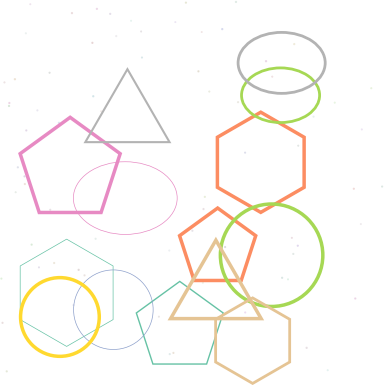[{"shape": "hexagon", "thickness": 0.5, "radius": 0.7, "center": [0.173, 0.24]}, {"shape": "pentagon", "thickness": 1, "radius": 0.59, "center": [0.467, 0.15]}, {"shape": "hexagon", "thickness": 2.5, "radius": 0.65, "center": [0.677, 0.578]}, {"shape": "pentagon", "thickness": 2.5, "radius": 0.52, "center": [0.565, 0.356]}, {"shape": "circle", "thickness": 0.5, "radius": 0.52, "center": [0.294, 0.196]}, {"shape": "pentagon", "thickness": 2.5, "radius": 0.68, "center": [0.182, 0.559]}, {"shape": "oval", "thickness": 0.5, "radius": 0.67, "center": [0.325, 0.486]}, {"shape": "circle", "thickness": 2.5, "radius": 0.67, "center": [0.705, 0.337]}, {"shape": "oval", "thickness": 2, "radius": 0.51, "center": [0.729, 0.753]}, {"shape": "circle", "thickness": 2.5, "radius": 0.51, "center": [0.156, 0.177]}, {"shape": "hexagon", "thickness": 2, "radius": 0.56, "center": [0.656, 0.115]}, {"shape": "triangle", "thickness": 2.5, "radius": 0.68, "center": [0.561, 0.24]}, {"shape": "triangle", "thickness": 1.5, "radius": 0.63, "center": [0.331, 0.694]}, {"shape": "oval", "thickness": 2, "radius": 0.57, "center": [0.732, 0.837]}]